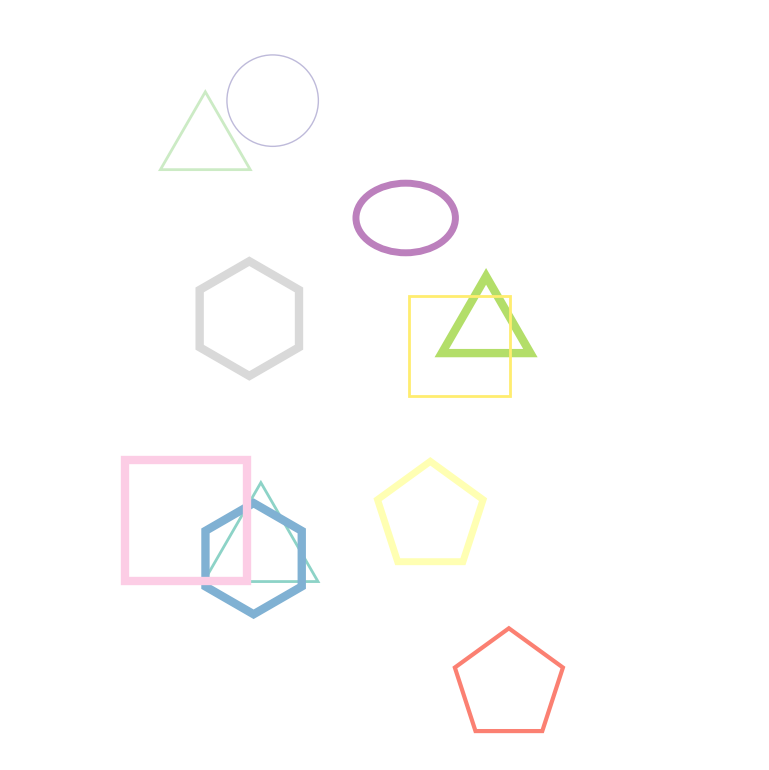[{"shape": "triangle", "thickness": 1, "radius": 0.43, "center": [0.339, 0.288]}, {"shape": "pentagon", "thickness": 2.5, "radius": 0.36, "center": [0.559, 0.329]}, {"shape": "circle", "thickness": 0.5, "radius": 0.3, "center": [0.354, 0.869]}, {"shape": "pentagon", "thickness": 1.5, "radius": 0.37, "center": [0.661, 0.11]}, {"shape": "hexagon", "thickness": 3, "radius": 0.36, "center": [0.329, 0.274]}, {"shape": "triangle", "thickness": 3, "radius": 0.33, "center": [0.631, 0.575]}, {"shape": "square", "thickness": 3, "radius": 0.4, "center": [0.241, 0.324]}, {"shape": "hexagon", "thickness": 3, "radius": 0.37, "center": [0.324, 0.586]}, {"shape": "oval", "thickness": 2.5, "radius": 0.32, "center": [0.527, 0.717]}, {"shape": "triangle", "thickness": 1, "radius": 0.34, "center": [0.267, 0.813]}, {"shape": "square", "thickness": 1, "radius": 0.33, "center": [0.597, 0.551]}]